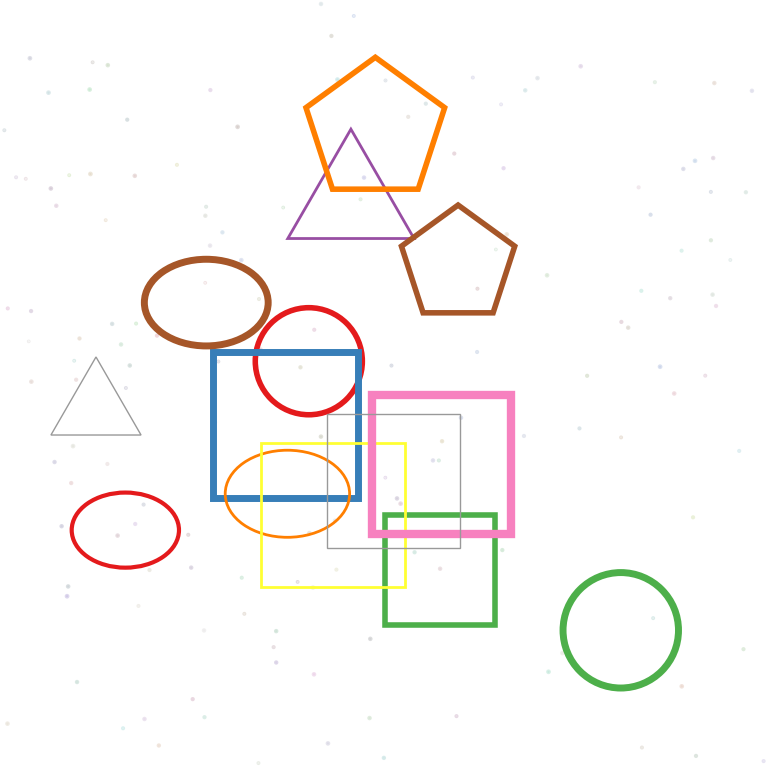[{"shape": "oval", "thickness": 1.5, "radius": 0.35, "center": [0.163, 0.312]}, {"shape": "circle", "thickness": 2, "radius": 0.35, "center": [0.401, 0.531]}, {"shape": "square", "thickness": 2.5, "radius": 0.47, "center": [0.371, 0.448]}, {"shape": "square", "thickness": 2, "radius": 0.36, "center": [0.571, 0.26]}, {"shape": "circle", "thickness": 2.5, "radius": 0.37, "center": [0.806, 0.181]}, {"shape": "triangle", "thickness": 1, "radius": 0.47, "center": [0.456, 0.738]}, {"shape": "pentagon", "thickness": 2, "radius": 0.47, "center": [0.487, 0.831]}, {"shape": "oval", "thickness": 1, "radius": 0.4, "center": [0.373, 0.359]}, {"shape": "square", "thickness": 1, "radius": 0.47, "center": [0.433, 0.331]}, {"shape": "pentagon", "thickness": 2, "radius": 0.39, "center": [0.595, 0.656]}, {"shape": "oval", "thickness": 2.5, "radius": 0.4, "center": [0.268, 0.607]}, {"shape": "square", "thickness": 3, "radius": 0.45, "center": [0.573, 0.397]}, {"shape": "triangle", "thickness": 0.5, "radius": 0.34, "center": [0.125, 0.469]}, {"shape": "square", "thickness": 0.5, "radius": 0.43, "center": [0.511, 0.375]}]